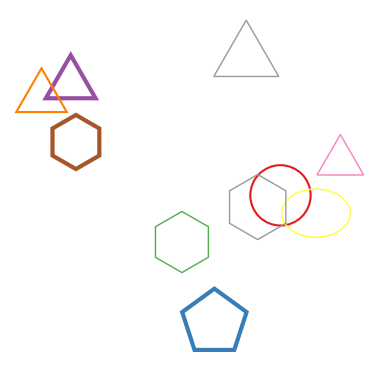[{"shape": "circle", "thickness": 1.5, "radius": 0.39, "center": [0.728, 0.493]}, {"shape": "pentagon", "thickness": 3, "radius": 0.44, "center": [0.557, 0.162]}, {"shape": "hexagon", "thickness": 1, "radius": 0.4, "center": [0.472, 0.371]}, {"shape": "triangle", "thickness": 3, "radius": 0.37, "center": [0.184, 0.782]}, {"shape": "triangle", "thickness": 1.5, "radius": 0.38, "center": [0.108, 0.747]}, {"shape": "oval", "thickness": 1, "radius": 0.45, "center": [0.821, 0.446]}, {"shape": "hexagon", "thickness": 3, "radius": 0.35, "center": [0.197, 0.631]}, {"shape": "triangle", "thickness": 1, "radius": 0.35, "center": [0.884, 0.581]}, {"shape": "hexagon", "thickness": 1, "radius": 0.42, "center": [0.669, 0.462]}, {"shape": "triangle", "thickness": 1, "radius": 0.49, "center": [0.64, 0.85]}]